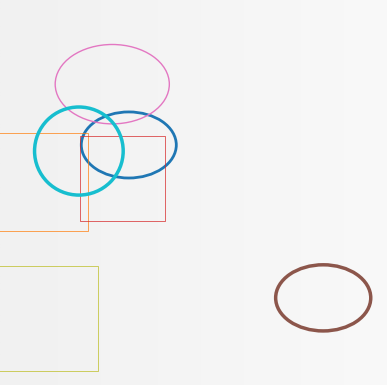[{"shape": "oval", "thickness": 2, "radius": 0.61, "center": [0.332, 0.623]}, {"shape": "square", "thickness": 0.5, "radius": 0.64, "center": [0.1, 0.527]}, {"shape": "square", "thickness": 0.5, "radius": 0.55, "center": [0.316, 0.537]}, {"shape": "oval", "thickness": 2.5, "radius": 0.61, "center": [0.834, 0.226]}, {"shape": "oval", "thickness": 1, "radius": 0.74, "center": [0.29, 0.781]}, {"shape": "square", "thickness": 0.5, "radius": 0.68, "center": [0.116, 0.173]}, {"shape": "circle", "thickness": 2.5, "radius": 0.57, "center": [0.204, 0.608]}]